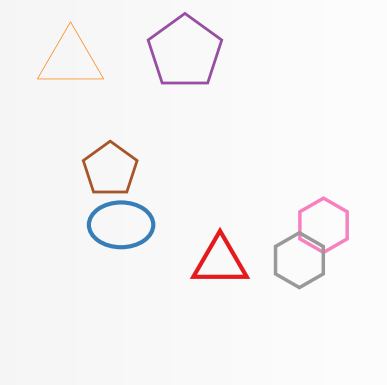[{"shape": "triangle", "thickness": 3, "radius": 0.4, "center": [0.568, 0.321]}, {"shape": "oval", "thickness": 3, "radius": 0.42, "center": [0.312, 0.416]}, {"shape": "pentagon", "thickness": 2, "radius": 0.5, "center": [0.477, 0.865]}, {"shape": "triangle", "thickness": 0.5, "radius": 0.49, "center": [0.182, 0.844]}, {"shape": "pentagon", "thickness": 2, "radius": 0.36, "center": [0.284, 0.56]}, {"shape": "hexagon", "thickness": 2.5, "radius": 0.35, "center": [0.835, 0.415]}, {"shape": "hexagon", "thickness": 2.5, "radius": 0.36, "center": [0.773, 0.324]}]